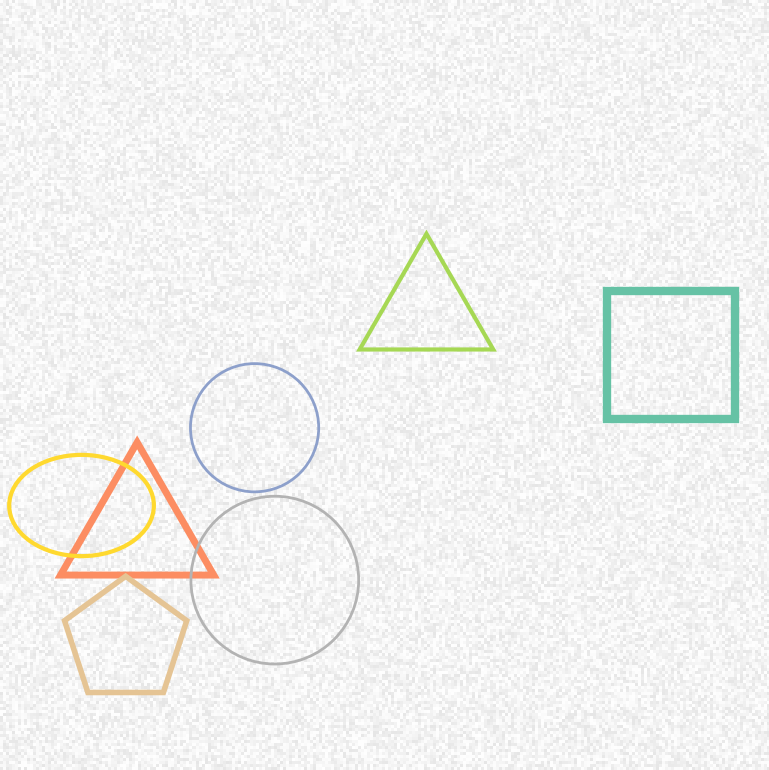[{"shape": "square", "thickness": 3, "radius": 0.42, "center": [0.871, 0.539]}, {"shape": "triangle", "thickness": 2.5, "radius": 0.57, "center": [0.178, 0.311]}, {"shape": "circle", "thickness": 1, "radius": 0.42, "center": [0.331, 0.445]}, {"shape": "triangle", "thickness": 1.5, "radius": 0.5, "center": [0.554, 0.596]}, {"shape": "oval", "thickness": 1.5, "radius": 0.47, "center": [0.106, 0.344]}, {"shape": "pentagon", "thickness": 2, "radius": 0.42, "center": [0.163, 0.168]}, {"shape": "circle", "thickness": 1, "radius": 0.54, "center": [0.357, 0.247]}]